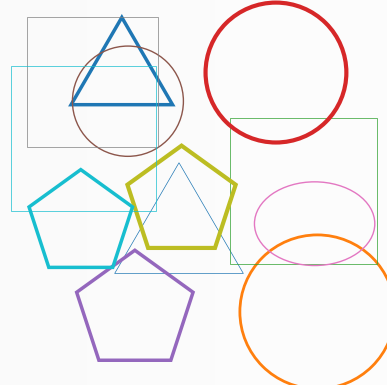[{"shape": "triangle", "thickness": 2.5, "radius": 0.76, "center": [0.314, 0.804]}, {"shape": "triangle", "thickness": 0.5, "radius": 0.96, "center": [0.462, 0.386]}, {"shape": "circle", "thickness": 2, "radius": 1.0, "center": [0.819, 0.19]}, {"shape": "square", "thickness": 0.5, "radius": 0.95, "center": [0.782, 0.505]}, {"shape": "circle", "thickness": 3, "radius": 0.91, "center": [0.712, 0.812]}, {"shape": "pentagon", "thickness": 2.5, "radius": 0.79, "center": [0.348, 0.192]}, {"shape": "circle", "thickness": 1, "radius": 0.72, "center": [0.33, 0.737]}, {"shape": "oval", "thickness": 1, "radius": 0.78, "center": [0.812, 0.419]}, {"shape": "square", "thickness": 0.5, "radius": 0.85, "center": [0.238, 0.787]}, {"shape": "pentagon", "thickness": 3, "radius": 0.73, "center": [0.468, 0.475]}, {"shape": "pentagon", "thickness": 2.5, "radius": 0.7, "center": [0.208, 0.419]}, {"shape": "square", "thickness": 0.5, "radius": 0.94, "center": [0.215, 0.64]}]